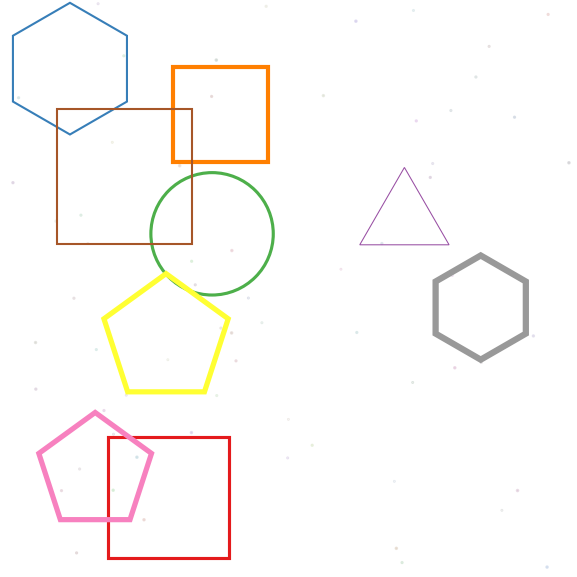[{"shape": "square", "thickness": 1.5, "radius": 0.53, "center": [0.292, 0.137]}, {"shape": "hexagon", "thickness": 1, "radius": 0.57, "center": [0.121, 0.88]}, {"shape": "circle", "thickness": 1.5, "radius": 0.53, "center": [0.367, 0.594]}, {"shape": "triangle", "thickness": 0.5, "radius": 0.45, "center": [0.7, 0.62]}, {"shape": "square", "thickness": 2, "radius": 0.41, "center": [0.382, 0.801]}, {"shape": "pentagon", "thickness": 2.5, "radius": 0.57, "center": [0.288, 0.412]}, {"shape": "square", "thickness": 1, "radius": 0.59, "center": [0.215, 0.693]}, {"shape": "pentagon", "thickness": 2.5, "radius": 0.51, "center": [0.165, 0.182]}, {"shape": "hexagon", "thickness": 3, "radius": 0.45, "center": [0.832, 0.467]}]